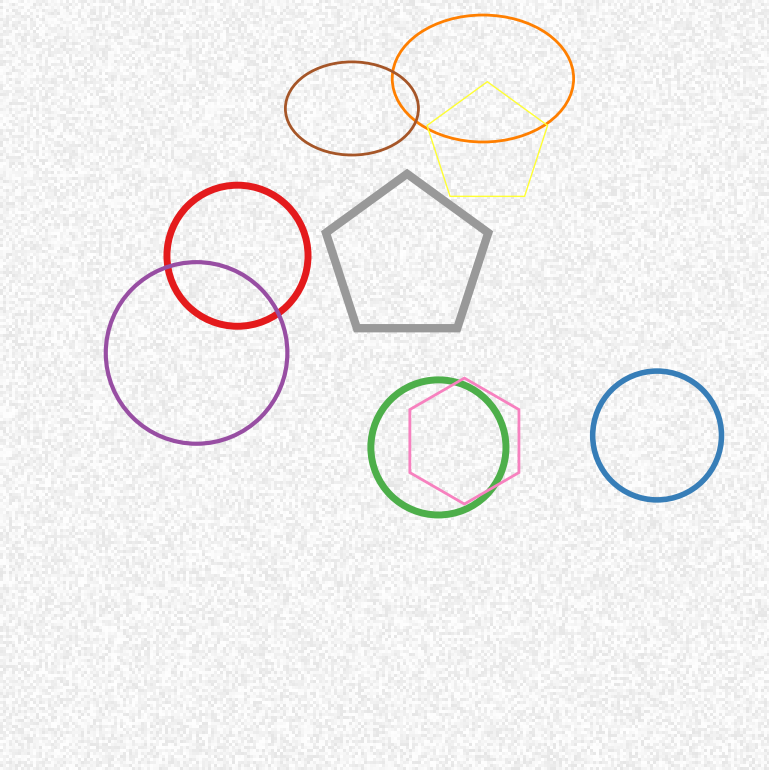[{"shape": "circle", "thickness": 2.5, "radius": 0.46, "center": [0.308, 0.668]}, {"shape": "circle", "thickness": 2, "radius": 0.42, "center": [0.853, 0.434]}, {"shape": "circle", "thickness": 2.5, "radius": 0.44, "center": [0.569, 0.419]}, {"shape": "circle", "thickness": 1.5, "radius": 0.59, "center": [0.255, 0.542]}, {"shape": "oval", "thickness": 1, "radius": 0.59, "center": [0.627, 0.898]}, {"shape": "pentagon", "thickness": 0.5, "radius": 0.41, "center": [0.633, 0.812]}, {"shape": "oval", "thickness": 1, "radius": 0.43, "center": [0.457, 0.859]}, {"shape": "hexagon", "thickness": 1, "radius": 0.41, "center": [0.603, 0.427]}, {"shape": "pentagon", "thickness": 3, "radius": 0.55, "center": [0.529, 0.663]}]